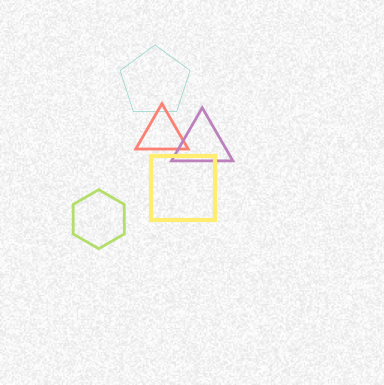[{"shape": "pentagon", "thickness": 0.5, "radius": 0.48, "center": [0.403, 0.787]}, {"shape": "triangle", "thickness": 2, "radius": 0.39, "center": [0.421, 0.652]}, {"shape": "hexagon", "thickness": 2, "radius": 0.38, "center": [0.256, 0.431]}, {"shape": "triangle", "thickness": 2, "radius": 0.46, "center": [0.525, 0.628]}, {"shape": "square", "thickness": 3, "radius": 0.42, "center": [0.475, 0.512]}]